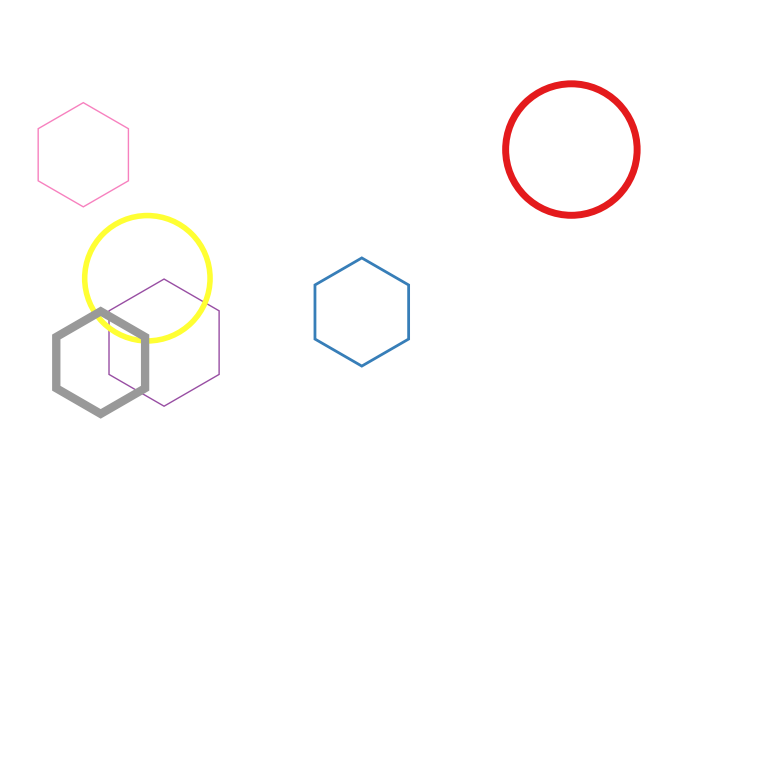[{"shape": "circle", "thickness": 2.5, "radius": 0.43, "center": [0.742, 0.806]}, {"shape": "hexagon", "thickness": 1, "radius": 0.35, "center": [0.47, 0.595]}, {"shape": "hexagon", "thickness": 0.5, "radius": 0.41, "center": [0.213, 0.555]}, {"shape": "circle", "thickness": 2, "radius": 0.41, "center": [0.191, 0.639]}, {"shape": "hexagon", "thickness": 0.5, "radius": 0.34, "center": [0.108, 0.799]}, {"shape": "hexagon", "thickness": 3, "radius": 0.33, "center": [0.131, 0.529]}]